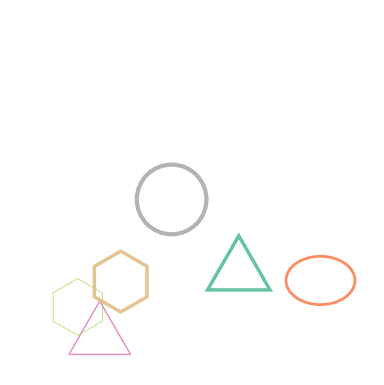[{"shape": "triangle", "thickness": 2.5, "radius": 0.47, "center": [0.62, 0.294]}, {"shape": "oval", "thickness": 2, "radius": 0.45, "center": [0.832, 0.272]}, {"shape": "triangle", "thickness": 1, "radius": 0.46, "center": [0.259, 0.126]}, {"shape": "hexagon", "thickness": 0.5, "radius": 0.37, "center": [0.202, 0.203]}, {"shape": "hexagon", "thickness": 2.5, "radius": 0.39, "center": [0.314, 0.269]}, {"shape": "circle", "thickness": 3, "radius": 0.45, "center": [0.446, 0.482]}]